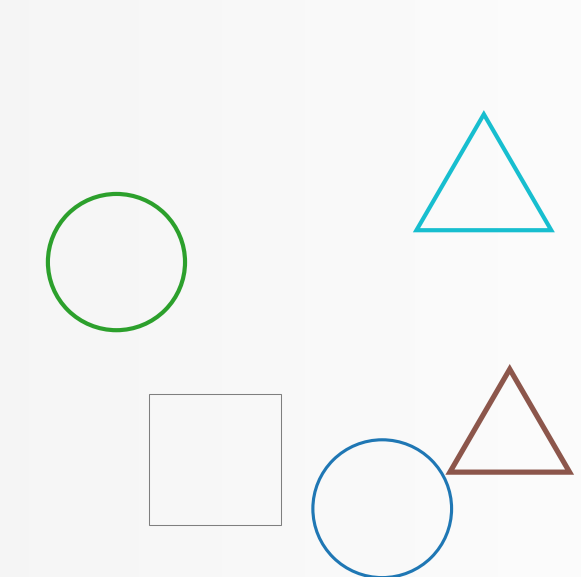[{"shape": "circle", "thickness": 1.5, "radius": 0.6, "center": [0.658, 0.118]}, {"shape": "circle", "thickness": 2, "radius": 0.59, "center": [0.2, 0.545]}, {"shape": "triangle", "thickness": 2.5, "radius": 0.59, "center": [0.877, 0.241]}, {"shape": "square", "thickness": 0.5, "radius": 0.57, "center": [0.37, 0.203]}, {"shape": "triangle", "thickness": 2, "radius": 0.67, "center": [0.832, 0.667]}]